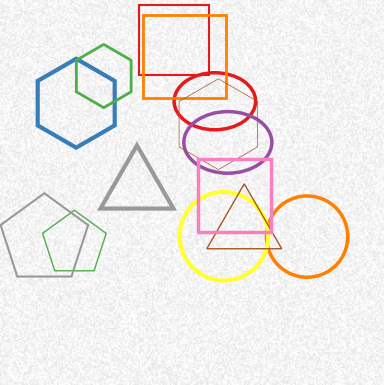[{"shape": "square", "thickness": 1.5, "radius": 0.46, "center": [0.451, 0.896]}, {"shape": "oval", "thickness": 2.5, "radius": 0.53, "center": [0.558, 0.737]}, {"shape": "hexagon", "thickness": 3, "radius": 0.58, "center": [0.198, 0.732]}, {"shape": "pentagon", "thickness": 1, "radius": 0.43, "center": [0.193, 0.367]}, {"shape": "hexagon", "thickness": 2, "radius": 0.41, "center": [0.269, 0.803]}, {"shape": "oval", "thickness": 2.5, "radius": 0.57, "center": [0.592, 0.63]}, {"shape": "circle", "thickness": 2.5, "radius": 0.53, "center": [0.798, 0.385]}, {"shape": "square", "thickness": 2, "radius": 0.54, "center": [0.479, 0.854]}, {"shape": "circle", "thickness": 3, "radius": 0.58, "center": [0.582, 0.386]}, {"shape": "triangle", "thickness": 1, "radius": 0.56, "center": [0.634, 0.41]}, {"shape": "hexagon", "thickness": 0.5, "radius": 0.59, "center": [0.567, 0.677]}, {"shape": "square", "thickness": 2.5, "radius": 0.48, "center": [0.609, 0.492]}, {"shape": "triangle", "thickness": 3, "radius": 0.55, "center": [0.356, 0.513]}, {"shape": "pentagon", "thickness": 1.5, "radius": 0.6, "center": [0.115, 0.378]}]